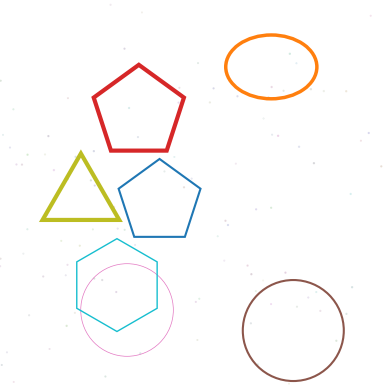[{"shape": "pentagon", "thickness": 1.5, "radius": 0.56, "center": [0.414, 0.475]}, {"shape": "oval", "thickness": 2.5, "radius": 0.59, "center": [0.705, 0.826]}, {"shape": "pentagon", "thickness": 3, "radius": 0.62, "center": [0.361, 0.708]}, {"shape": "circle", "thickness": 1.5, "radius": 0.66, "center": [0.762, 0.141]}, {"shape": "circle", "thickness": 0.5, "radius": 0.6, "center": [0.33, 0.195]}, {"shape": "triangle", "thickness": 3, "radius": 0.57, "center": [0.21, 0.486]}, {"shape": "hexagon", "thickness": 1, "radius": 0.6, "center": [0.304, 0.26]}]